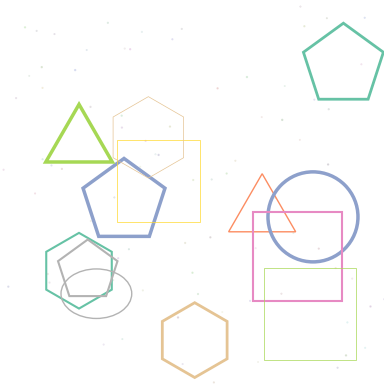[{"shape": "hexagon", "thickness": 1.5, "radius": 0.49, "center": [0.205, 0.297]}, {"shape": "pentagon", "thickness": 2, "radius": 0.55, "center": [0.892, 0.831]}, {"shape": "triangle", "thickness": 1, "radius": 0.5, "center": [0.681, 0.448]}, {"shape": "pentagon", "thickness": 2.5, "radius": 0.56, "center": [0.322, 0.477]}, {"shape": "circle", "thickness": 2.5, "radius": 0.58, "center": [0.813, 0.437]}, {"shape": "square", "thickness": 1.5, "radius": 0.58, "center": [0.772, 0.334]}, {"shape": "square", "thickness": 0.5, "radius": 0.6, "center": [0.804, 0.185]}, {"shape": "triangle", "thickness": 2.5, "radius": 0.5, "center": [0.205, 0.629]}, {"shape": "square", "thickness": 0.5, "radius": 0.54, "center": [0.412, 0.53]}, {"shape": "hexagon", "thickness": 0.5, "radius": 0.53, "center": [0.385, 0.643]}, {"shape": "hexagon", "thickness": 2, "radius": 0.49, "center": [0.506, 0.117]}, {"shape": "pentagon", "thickness": 1.5, "radius": 0.41, "center": [0.228, 0.297]}, {"shape": "oval", "thickness": 1, "radius": 0.46, "center": [0.25, 0.237]}]